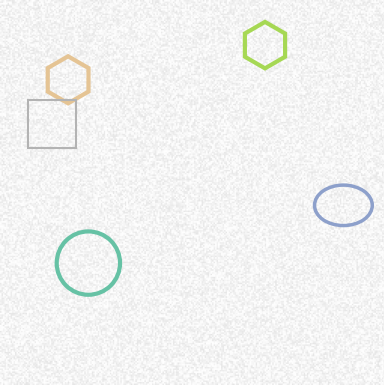[{"shape": "circle", "thickness": 3, "radius": 0.41, "center": [0.23, 0.317]}, {"shape": "oval", "thickness": 2.5, "radius": 0.38, "center": [0.892, 0.467]}, {"shape": "hexagon", "thickness": 3, "radius": 0.3, "center": [0.688, 0.883]}, {"shape": "hexagon", "thickness": 3, "radius": 0.31, "center": [0.177, 0.793]}, {"shape": "square", "thickness": 1.5, "radius": 0.31, "center": [0.135, 0.678]}]